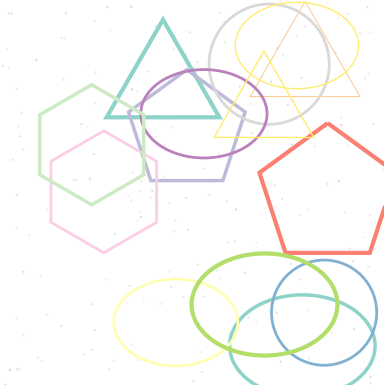[{"shape": "triangle", "thickness": 3, "radius": 0.85, "center": [0.423, 0.78]}, {"shape": "oval", "thickness": 2.5, "radius": 0.94, "center": [0.785, 0.102]}, {"shape": "oval", "thickness": 2, "radius": 0.8, "center": [0.457, 0.162]}, {"shape": "pentagon", "thickness": 2.5, "radius": 0.8, "center": [0.485, 0.66]}, {"shape": "pentagon", "thickness": 3, "radius": 0.93, "center": [0.851, 0.494]}, {"shape": "circle", "thickness": 2, "radius": 0.68, "center": [0.842, 0.188]}, {"shape": "triangle", "thickness": 0.5, "radius": 0.82, "center": [0.792, 0.831]}, {"shape": "oval", "thickness": 3, "radius": 0.95, "center": [0.687, 0.209]}, {"shape": "hexagon", "thickness": 2, "radius": 0.79, "center": [0.27, 0.502]}, {"shape": "circle", "thickness": 2, "radius": 0.78, "center": [0.699, 0.833]}, {"shape": "oval", "thickness": 2, "radius": 0.82, "center": [0.53, 0.705]}, {"shape": "hexagon", "thickness": 2.5, "radius": 0.78, "center": [0.238, 0.624]}, {"shape": "triangle", "thickness": 1, "radius": 0.75, "center": [0.685, 0.718]}, {"shape": "oval", "thickness": 1, "radius": 0.8, "center": [0.771, 0.882]}]